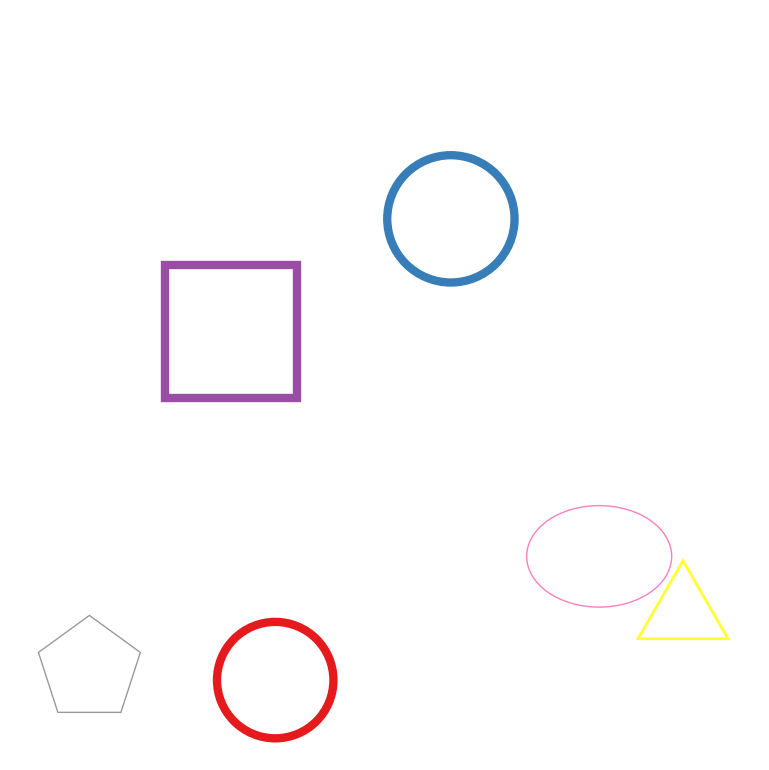[{"shape": "circle", "thickness": 3, "radius": 0.38, "center": [0.357, 0.117]}, {"shape": "circle", "thickness": 3, "radius": 0.41, "center": [0.586, 0.716]}, {"shape": "square", "thickness": 3, "radius": 0.43, "center": [0.3, 0.569]}, {"shape": "triangle", "thickness": 1, "radius": 0.34, "center": [0.887, 0.204]}, {"shape": "oval", "thickness": 0.5, "radius": 0.47, "center": [0.778, 0.277]}, {"shape": "pentagon", "thickness": 0.5, "radius": 0.35, "center": [0.116, 0.131]}]